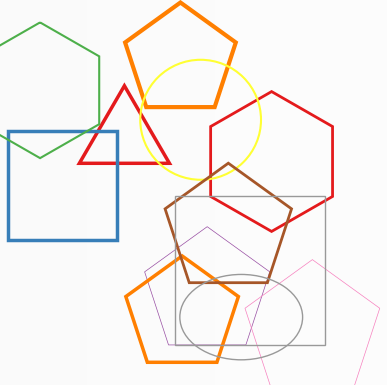[{"shape": "hexagon", "thickness": 2, "radius": 0.91, "center": [0.701, 0.581]}, {"shape": "triangle", "thickness": 2.5, "radius": 0.67, "center": [0.321, 0.643]}, {"shape": "square", "thickness": 2.5, "radius": 0.7, "center": [0.161, 0.519]}, {"shape": "hexagon", "thickness": 1.5, "radius": 0.88, "center": [0.103, 0.766]}, {"shape": "pentagon", "thickness": 0.5, "radius": 0.85, "center": [0.535, 0.241]}, {"shape": "pentagon", "thickness": 3, "radius": 0.75, "center": [0.466, 0.843]}, {"shape": "pentagon", "thickness": 2.5, "radius": 0.76, "center": [0.47, 0.183]}, {"shape": "circle", "thickness": 1.5, "radius": 0.78, "center": [0.518, 0.689]}, {"shape": "pentagon", "thickness": 2, "radius": 0.86, "center": [0.589, 0.405]}, {"shape": "pentagon", "thickness": 0.5, "radius": 0.91, "center": [0.806, 0.143]}, {"shape": "oval", "thickness": 1, "radius": 0.79, "center": [0.623, 0.176]}, {"shape": "square", "thickness": 1, "radius": 0.97, "center": [0.644, 0.298]}]